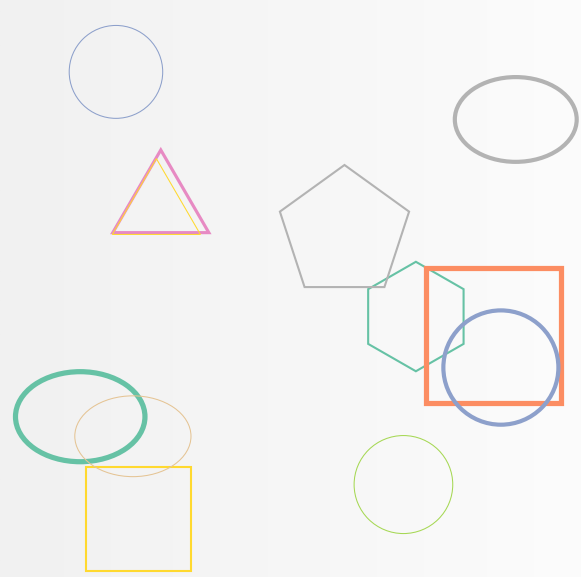[{"shape": "oval", "thickness": 2.5, "radius": 0.56, "center": [0.138, 0.278]}, {"shape": "hexagon", "thickness": 1, "radius": 0.47, "center": [0.715, 0.451]}, {"shape": "square", "thickness": 2.5, "radius": 0.58, "center": [0.849, 0.418]}, {"shape": "circle", "thickness": 2, "radius": 0.49, "center": [0.862, 0.363]}, {"shape": "circle", "thickness": 0.5, "radius": 0.4, "center": [0.199, 0.875]}, {"shape": "triangle", "thickness": 1.5, "radius": 0.48, "center": [0.277, 0.644]}, {"shape": "circle", "thickness": 0.5, "radius": 0.42, "center": [0.694, 0.16]}, {"shape": "triangle", "thickness": 0.5, "radius": 0.44, "center": [0.269, 0.637]}, {"shape": "square", "thickness": 1, "radius": 0.45, "center": [0.239, 0.101]}, {"shape": "oval", "thickness": 0.5, "radius": 0.5, "center": [0.229, 0.244]}, {"shape": "pentagon", "thickness": 1, "radius": 0.58, "center": [0.593, 0.597]}, {"shape": "oval", "thickness": 2, "radius": 0.52, "center": [0.887, 0.792]}]